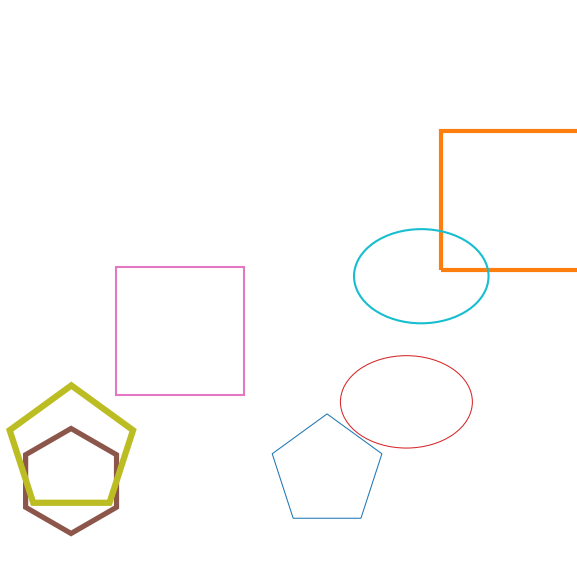[{"shape": "pentagon", "thickness": 0.5, "radius": 0.5, "center": [0.566, 0.183]}, {"shape": "square", "thickness": 2, "radius": 0.6, "center": [0.883, 0.652]}, {"shape": "oval", "thickness": 0.5, "radius": 0.57, "center": [0.704, 0.303]}, {"shape": "hexagon", "thickness": 2.5, "radius": 0.45, "center": [0.123, 0.166]}, {"shape": "square", "thickness": 1, "radius": 0.55, "center": [0.312, 0.426]}, {"shape": "pentagon", "thickness": 3, "radius": 0.56, "center": [0.124, 0.219]}, {"shape": "oval", "thickness": 1, "radius": 0.58, "center": [0.729, 0.521]}]